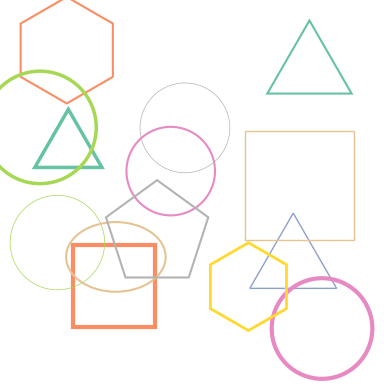[{"shape": "triangle", "thickness": 1.5, "radius": 0.63, "center": [0.804, 0.82]}, {"shape": "triangle", "thickness": 2.5, "radius": 0.5, "center": [0.178, 0.615]}, {"shape": "square", "thickness": 3, "radius": 0.53, "center": [0.296, 0.258]}, {"shape": "hexagon", "thickness": 1.5, "radius": 0.69, "center": [0.173, 0.87]}, {"shape": "triangle", "thickness": 1, "radius": 0.65, "center": [0.762, 0.316]}, {"shape": "circle", "thickness": 1.5, "radius": 0.57, "center": [0.443, 0.556]}, {"shape": "circle", "thickness": 3, "radius": 0.65, "center": [0.836, 0.147]}, {"shape": "circle", "thickness": 0.5, "radius": 0.61, "center": [0.149, 0.37]}, {"shape": "circle", "thickness": 2.5, "radius": 0.73, "center": [0.104, 0.669]}, {"shape": "hexagon", "thickness": 2, "radius": 0.57, "center": [0.645, 0.256]}, {"shape": "oval", "thickness": 1.5, "radius": 0.65, "center": [0.301, 0.333]}, {"shape": "square", "thickness": 1, "radius": 0.71, "center": [0.778, 0.518]}, {"shape": "circle", "thickness": 0.5, "radius": 0.58, "center": [0.48, 0.668]}, {"shape": "pentagon", "thickness": 1.5, "radius": 0.7, "center": [0.408, 0.392]}]